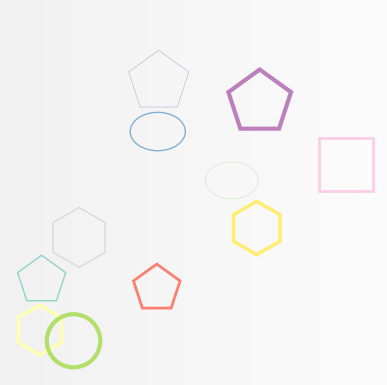[{"shape": "pentagon", "thickness": 1, "radius": 0.33, "center": [0.107, 0.272]}, {"shape": "hexagon", "thickness": 2.5, "radius": 0.32, "center": [0.103, 0.143]}, {"shape": "pentagon", "thickness": 0.5, "radius": 0.41, "center": [0.41, 0.788]}, {"shape": "pentagon", "thickness": 2, "radius": 0.32, "center": [0.405, 0.251]}, {"shape": "oval", "thickness": 1, "radius": 0.36, "center": [0.407, 0.658]}, {"shape": "circle", "thickness": 3, "radius": 0.35, "center": [0.19, 0.115]}, {"shape": "square", "thickness": 2, "radius": 0.35, "center": [0.893, 0.573]}, {"shape": "hexagon", "thickness": 1, "radius": 0.39, "center": [0.204, 0.383]}, {"shape": "pentagon", "thickness": 3, "radius": 0.42, "center": [0.67, 0.734]}, {"shape": "oval", "thickness": 0.5, "radius": 0.34, "center": [0.598, 0.531]}, {"shape": "hexagon", "thickness": 2.5, "radius": 0.35, "center": [0.663, 0.408]}]